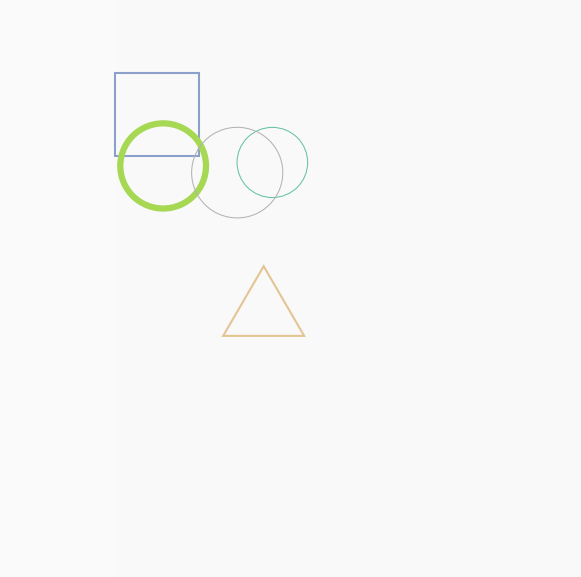[{"shape": "circle", "thickness": 0.5, "radius": 0.3, "center": [0.469, 0.718]}, {"shape": "square", "thickness": 1, "radius": 0.36, "center": [0.27, 0.801]}, {"shape": "circle", "thickness": 3, "radius": 0.37, "center": [0.281, 0.712]}, {"shape": "triangle", "thickness": 1, "radius": 0.4, "center": [0.454, 0.458]}, {"shape": "circle", "thickness": 0.5, "radius": 0.39, "center": [0.408, 0.7]}]